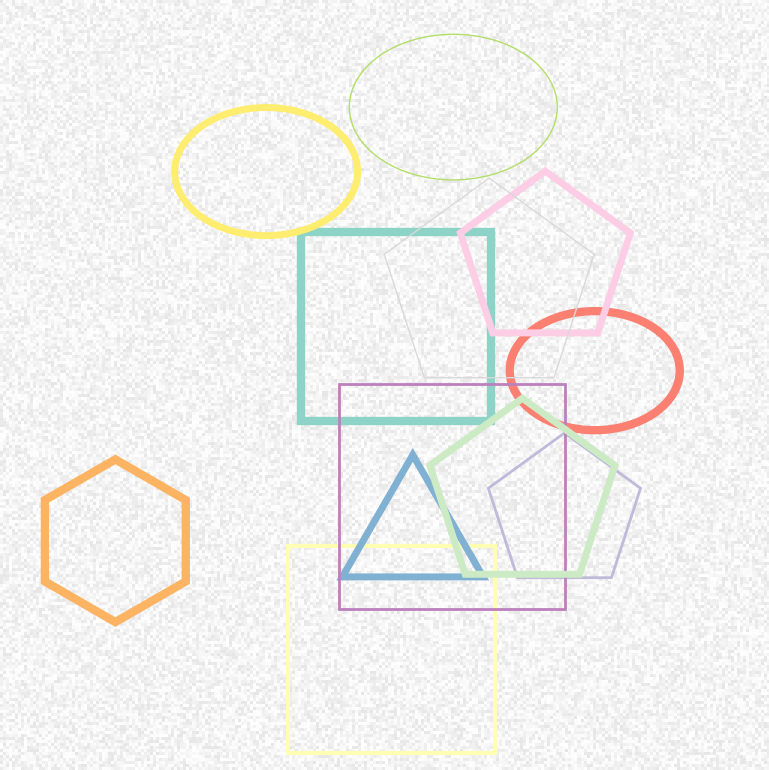[{"shape": "square", "thickness": 3, "radius": 0.62, "center": [0.515, 0.576]}, {"shape": "square", "thickness": 1.5, "radius": 0.67, "center": [0.508, 0.157]}, {"shape": "pentagon", "thickness": 1, "radius": 0.52, "center": [0.733, 0.334]}, {"shape": "oval", "thickness": 3, "radius": 0.55, "center": [0.772, 0.519]}, {"shape": "triangle", "thickness": 2.5, "radius": 0.53, "center": [0.536, 0.304]}, {"shape": "hexagon", "thickness": 3, "radius": 0.53, "center": [0.15, 0.298]}, {"shape": "oval", "thickness": 0.5, "radius": 0.68, "center": [0.589, 0.861]}, {"shape": "pentagon", "thickness": 2.5, "radius": 0.58, "center": [0.708, 0.662]}, {"shape": "pentagon", "thickness": 0.5, "radius": 0.72, "center": [0.635, 0.625]}, {"shape": "square", "thickness": 1, "radius": 0.73, "center": [0.587, 0.355]}, {"shape": "pentagon", "thickness": 2.5, "radius": 0.63, "center": [0.678, 0.356]}, {"shape": "oval", "thickness": 2.5, "radius": 0.59, "center": [0.346, 0.777]}]